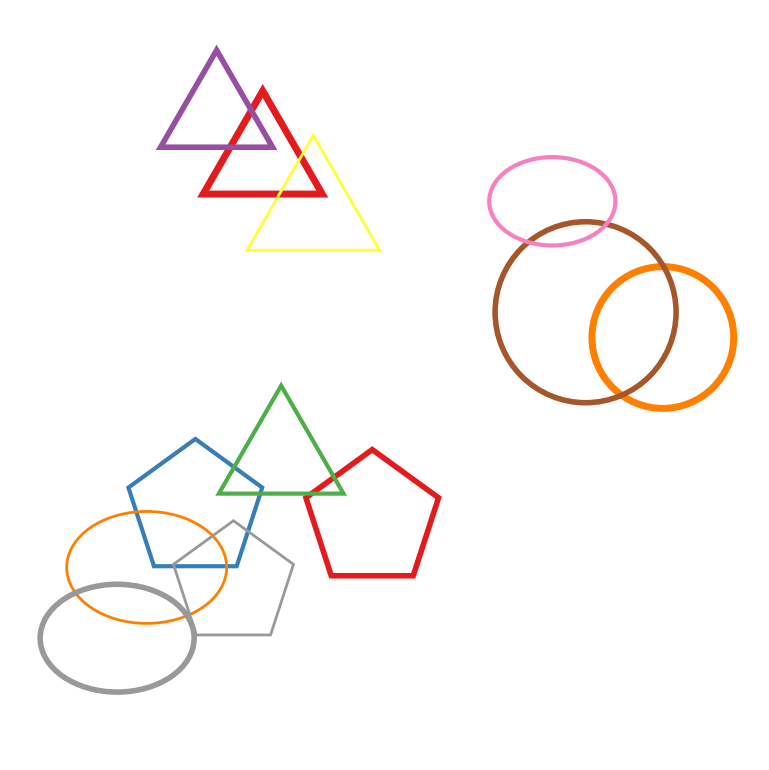[{"shape": "pentagon", "thickness": 2, "radius": 0.45, "center": [0.483, 0.326]}, {"shape": "triangle", "thickness": 2.5, "radius": 0.45, "center": [0.341, 0.793]}, {"shape": "pentagon", "thickness": 1.5, "radius": 0.46, "center": [0.254, 0.339]}, {"shape": "triangle", "thickness": 1.5, "radius": 0.47, "center": [0.365, 0.406]}, {"shape": "triangle", "thickness": 2, "radius": 0.42, "center": [0.281, 0.851]}, {"shape": "oval", "thickness": 1, "radius": 0.52, "center": [0.19, 0.263]}, {"shape": "circle", "thickness": 2.5, "radius": 0.46, "center": [0.861, 0.562]}, {"shape": "triangle", "thickness": 1, "radius": 0.5, "center": [0.407, 0.725]}, {"shape": "circle", "thickness": 2, "radius": 0.59, "center": [0.761, 0.594]}, {"shape": "oval", "thickness": 1.5, "radius": 0.41, "center": [0.717, 0.739]}, {"shape": "oval", "thickness": 2, "radius": 0.5, "center": [0.152, 0.171]}, {"shape": "pentagon", "thickness": 1, "radius": 0.41, "center": [0.303, 0.242]}]